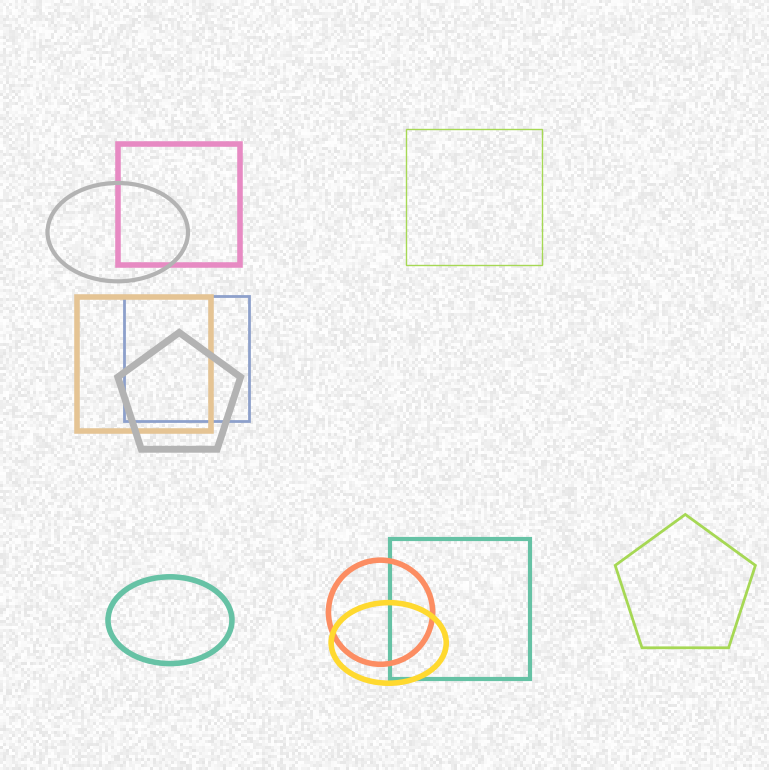[{"shape": "oval", "thickness": 2, "radius": 0.4, "center": [0.221, 0.195]}, {"shape": "square", "thickness": 1.5, "radius": 0.46, "center": [0.597, 0.209]}, {"shape": "circle", "thickness": 2, "radius": 0.34, "center": [0.494, 0.205]}, {"shape": "square", "thickness": 1, "radius": 0.41, "center": [0.242, 0.534]}, {"shape": "square", "thickness": 2, "radius": 0.39, "center": [0.232, 0.735]}, {"shape": "square", "thickness": 0.5, "radius": 0.44, "center": [0.615, 0.744]}, {"shape": "pentagon", "thickness": 1, "radius": 0.48, "center": [0.89, 0.236]}, {"shape": "oval", "thickness": 2, "radius": 0.37, "center": [0.505, 0.165]}, {"shape": "square", "thickness": 2, "radius": 0.43, "center": [0.187, 0.527]}, {"shape": "pentagon", "thickness": 2.5, "radius": 0.42, "center": [0.233, 0.484]}, {"shape": "oval", "thickness": 1.5, "radius": 0.46, "center": [0.153, 0.699]}]